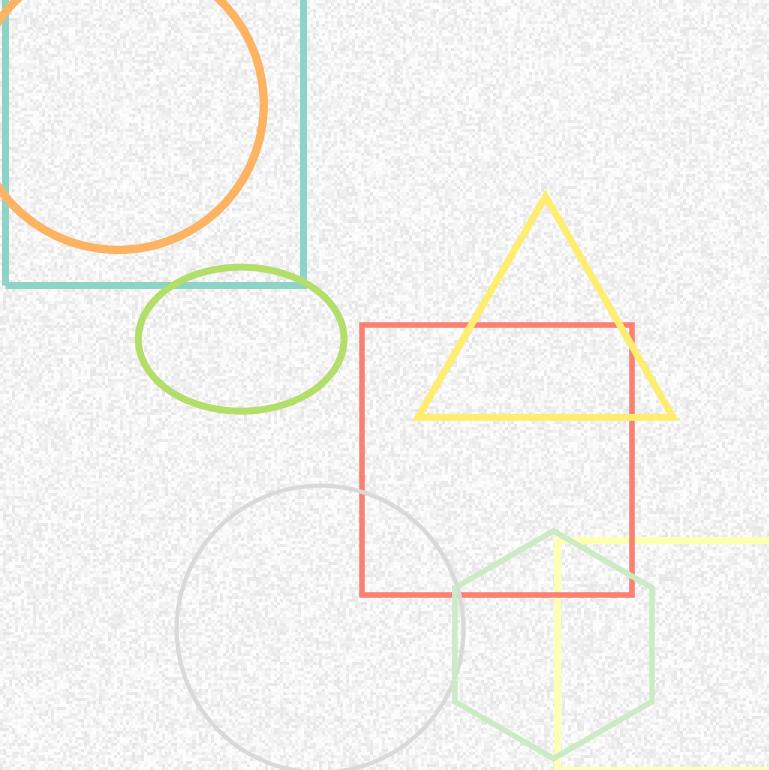[{"shape": "square", "thickness": 2.5, "radius": 0.97, "center": [0.2, 0.823]}, {"shape": "square", "thickness": 2.5, "radius": 0.75, "center": [0.872, 0.15]}, {"shape": "square", "thickness": 2, "radius": 0.88, "center": [0.646, 0.402]}, {"shape": "circle", "thickness": 3, "radius": 0.95, "center": [0.153, 0.865]}, {"shape": "oval", "thickness": 2.5, "radius": 0.67, "center": [0.313, 0.56]}, {"shape": "circle", "thickness": 1.5, "radius": 0.93, "center": [0.416, 0.183]}, {"shape": "hexagon", "thickness": 2, "radius": 0.74, "center": [0.719, 0.163]}, {"shape": "triangle", "thickness": 2.5, "radius": 0.96, "center": [0.709, 0.554]}]